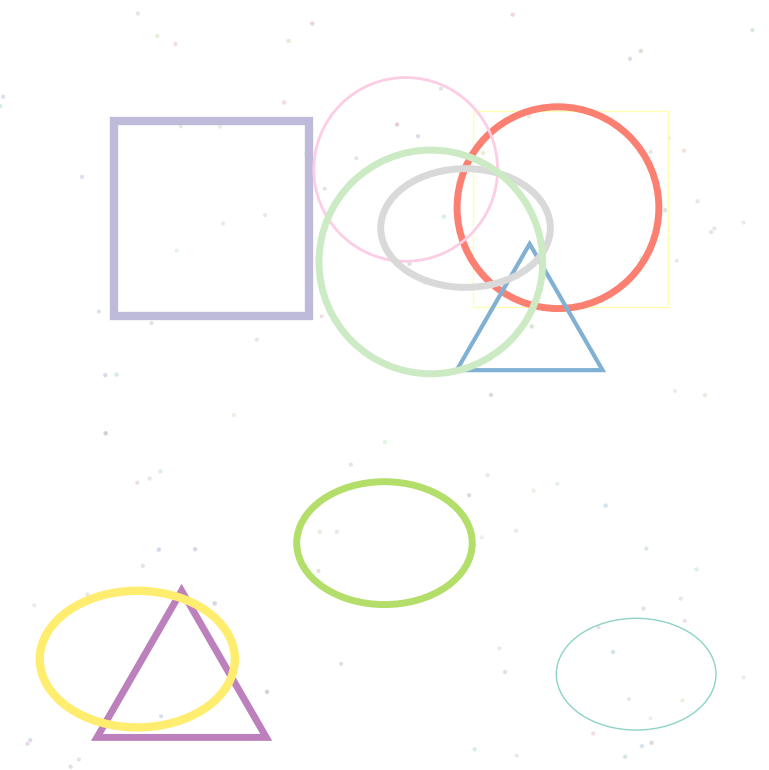[{"shape": "oval", "thickness": 0.5, "radius": 0.52, "center": [0.826, 0.124]}, {"shape": "square", "thickness": 0.5, "radius": 0.63, "center": [0.741, 0.729]}, {"shape": "square", "thickness": 3, "radius": 0.63, "center": [0.275, 0.717]}, {"shape": "circle", "thickness": 2.5, "radius": 0.66, "center": [0.725, 0.73]}, {"shape": "triangle", "thickness": 1.5, "radius": 0.55, "center": [0.688, 0.574]}, {"shape": "oval", "thickness": 2.5, "radius": 0.57, "center": [0.499, 0.295]}, {"shape": "circle", "thickness": 1, "radius": 0.6, "center": [0.527, 0.78]}, {"shape": "oval", "thickness": 2.5, "radius": 0.55, "center": [0.605, 0.704]}, {"shape": "triangle", "thickness": 2.5, "radius": 0.63, "center": [0.236, 0.106]}, {"shape": "circle", "thickness": 2.5, "radius": 0.73, "center": [0.56, 0.66]}, {"shape": "oval", "thickness": 3, "radius": 0.63, "center": [0.178, 0.144]}]